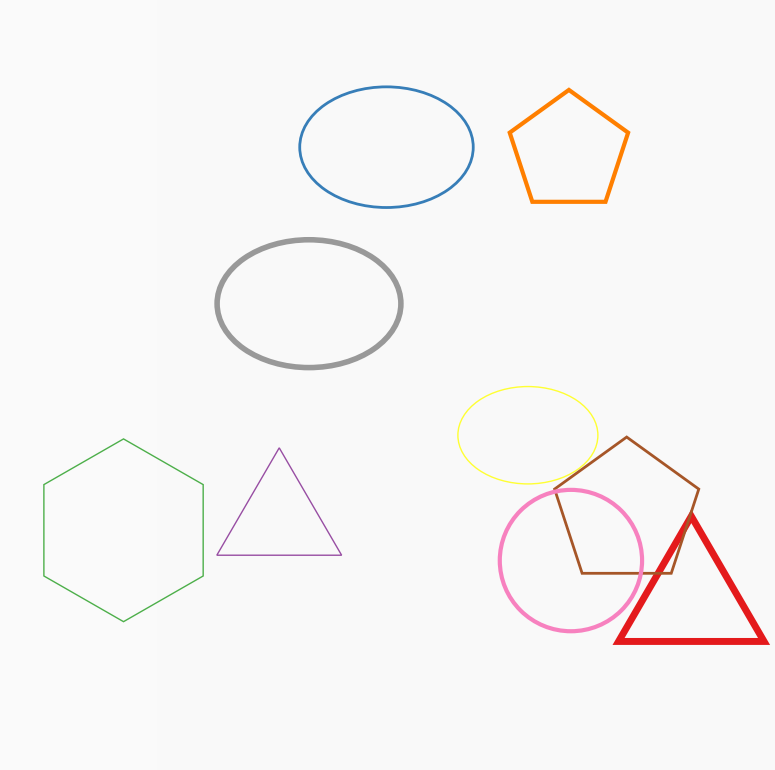[{"shape": "triangle", "thickness": 2.5, "radius": 0.54, "center": [0.892, 0.221]}, {"shape": "oval", "thickness": 1, "radius": 0.56, "center": [0.499, 0.809]}, {"shape": "hexagon", "thickness": 0.5, "radius": 0.59, "center": [0.159, 0.311]}, {"shape": "triangle", "thickness": 0.5, "radius": 0.46, "center": [0.36, 0.325]}, {"shape": "pentagon", "thickness": 1.5, "radius": 0.4, "center": [0.734, 0.803]}, {"shape": "oval", "thickness": 0.5, "radius": 0.45, "center": [0.681, 0.435]}, {"shape": "pentagon", "thickness": 1, "radius": 0.49, "center": [0.809, 0.335]}, {"shape": "circle", "thickness": 1.5, "radius": 0.46, "center": [0.737, 0.272]}, {"shape": "oval", "thickness": 2, "radius": 0.59, "center": [0.399, 0.606]}]